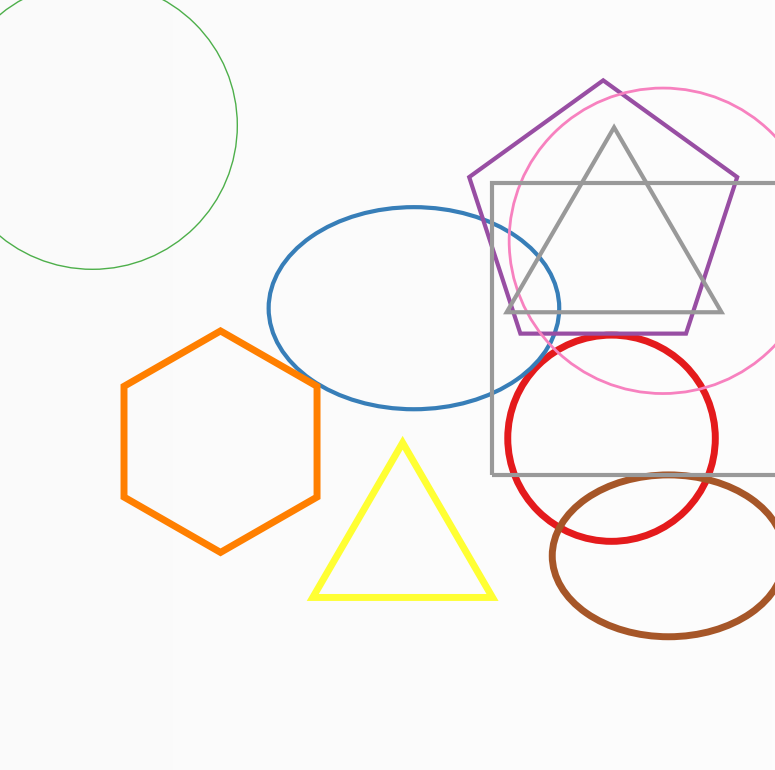[{"shape": "circle", "thickness": 2.5, "radius": 0.67, "center": [0.789, 0.431]}, {"shape": "oval", "thickness": 1.5, "radius": 0.94, "center": [0.534, 0.6]}, {"shape": "circle", "thickness": 0.5, "radius": 0.93, "center": [0.119, 0.837]}, {"shape": "pentagon", "thickness": 1.5, "radius": 0.91, "center": [0.778, 0.714]}, {"shape": "hexagon", "thickness": 2.5, "radius": 0.72, "center": [0.285, 0.426]}, {"shape": "triangle", "thickness": 2.5, "radius": 0.67, "center": [0.52, 0.291]}, {"shape": "oval", "thickness": 2.5, "radius": 0.75, "center": [0.863, 0.278]}, {"shape": "circle", "thickness": 1, "radius": 0.99, "center": [0.855, 0.687]}, {"shape": "triangle", "thickness": 1.5, "radius": 0.8, "center": [0.792, 0.674]}, {"shape": "square", "thickness": 1.5, "radius": 0.95, "center": [0.825, 0.573]}]